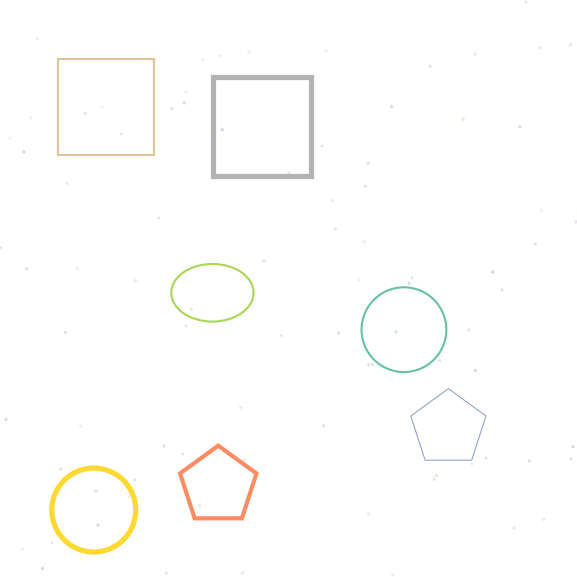[{"shape": "circle", "thickness": 1, "radius": 0.37, "center": [0.699, 0.428]}, {"shape": "pentagon", "thickness": 2, "radius": 0.35, "center": [0.378, 0.158]}, {"shape": "pentagon", "thickness": 0.5, "radius": 0.34, "center": [0.776, 0.258]}, {"shape": "oval", "thickness": 1, "radius": 0.36, "center": [0.368, 0.492]}, {"shape": "circle", "thickness": 2.5, "radius": 0.36, "center": [0.162, 0.116]}, {"shape": "square", "thickness": 1, "radius": 0.41, "center": [0.184, 0.813]}, {"shape": "square", "thickness": 2.5, "radius": 0.43, "center": [0.454, 0.78]}]